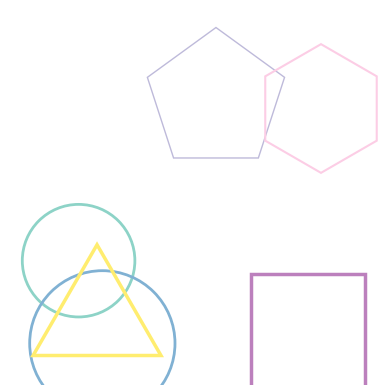[{"shape": "circle", "thickness": 2, "radius": 0.73, "center": [0.204, 0.323]}, {"shape": "pentagon", "thickness": 1, "radius": 0.94, "center": [0.561, 0.741]}, {"shape": "circle", "thickness": 2, "radius": 0.94, "center": [0.266, 0.108]}, {"shape": "hexagon", "thickness": 1.5, "radius": 0.84, "center": [0.834, 0.718]}, {"shape": "square", "thickness": 2.5, "radius": 0.74, "center": [0.8, 0.139]}, {"shape": "triangle", "thickness": 2.5, "radius": 0.96, "center": [0.252, 0.173]}]